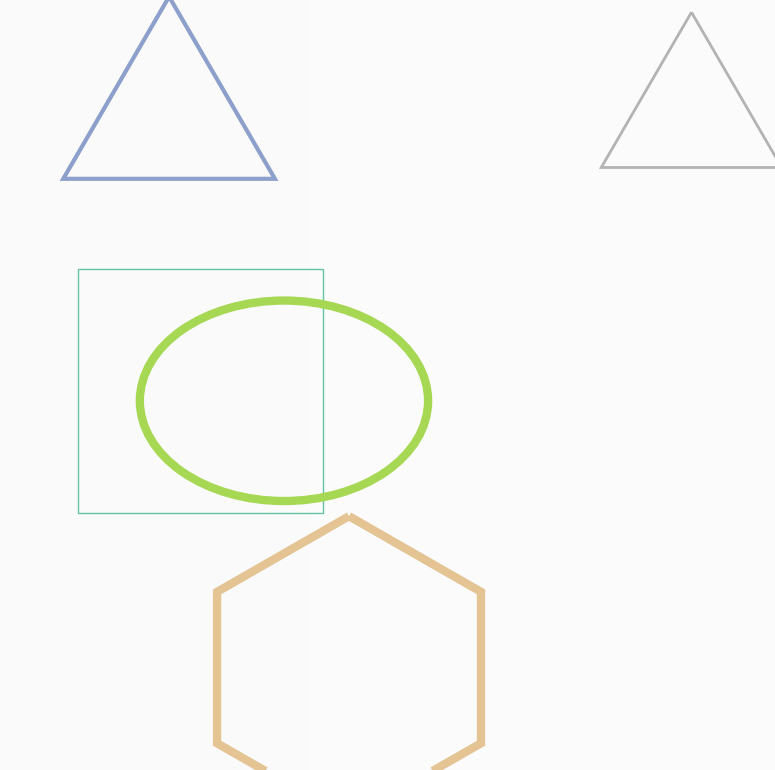[{"shape": "square", "thickness": 0.5, "radius": 0.79, "center": [0.258, 0.492]}, {"shape": "triangle", "thickness": 1.5, "radius": 0.79, "center": [0.218, 0.847]}, {"shape": "oval", "thickness": 3, "radius": 0.93, "center": [0.366, 0.48]}, {"shape": "hexagon", "thickness": 3, "radius": 0.98, "center": [0.45, 0.133]}, {"shape": "triangle", "thickness": 1, "radius": 0.67, "center": [0.892, 0.85]}]